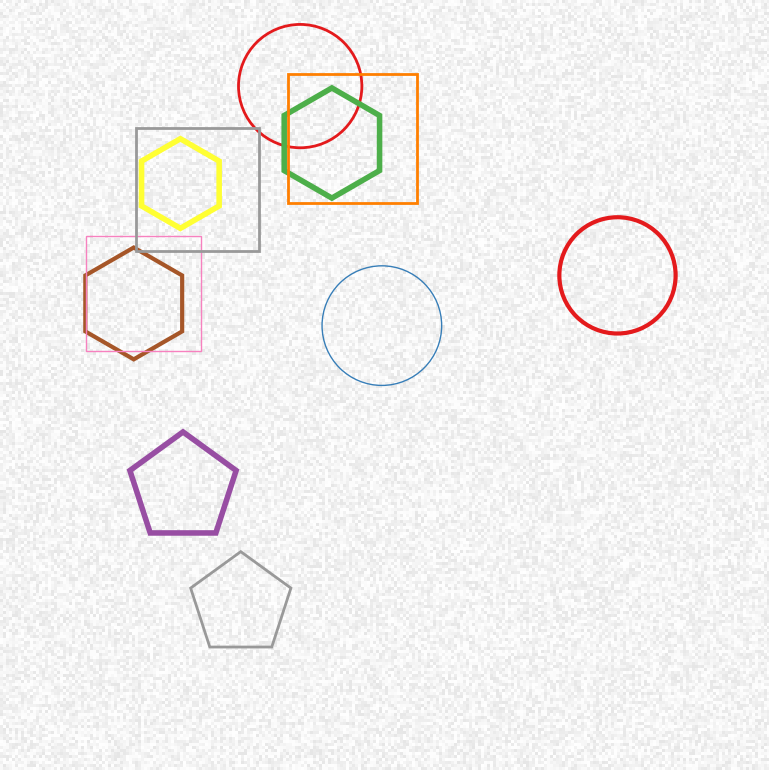[{"shape": "circle", "thickness": 1.5, "radius": 0.38, "center": [0.802, 0.642]}, {"shape": "circle", "thickness": 1, "radius": 0.4, "center": [0.39, 0.888]}, {"shape": "circle", "thickness": 0.5, "radius": 0.39, "center": [0.496, 0.577]}, {"shape": "hexagon", "thickness": 2, "radius": 0.36, "center": [0.431, 0.814]}, {"shape": "pentagon", "thickness": 2, "radius": 0.36, "center": [0.238, 0.367]}, {"shape": "square", "thickness": 1, "radius": 0.42, "center": [0.458, 0.821]}, {"shape": "hexagon", "thickness": 2, "radius": 0.29, "center": [0.234, 0.762]}, {"shape": "hexagon", "thickness": 1.5, "radius": 0.36, "center": [0.174, 0.606]}, {"shape": "square", "thickness": 0.5, "radius": 0.37, "center": [0.187, 0.618]}, {"shape": "square", "thickness": 1, "radius": 0.4, "center": [0.257, 0.754]}, {"shape": "pentagon", "thickness": 1, "radius": 0.34, "center": [0.313, 0.215]}]